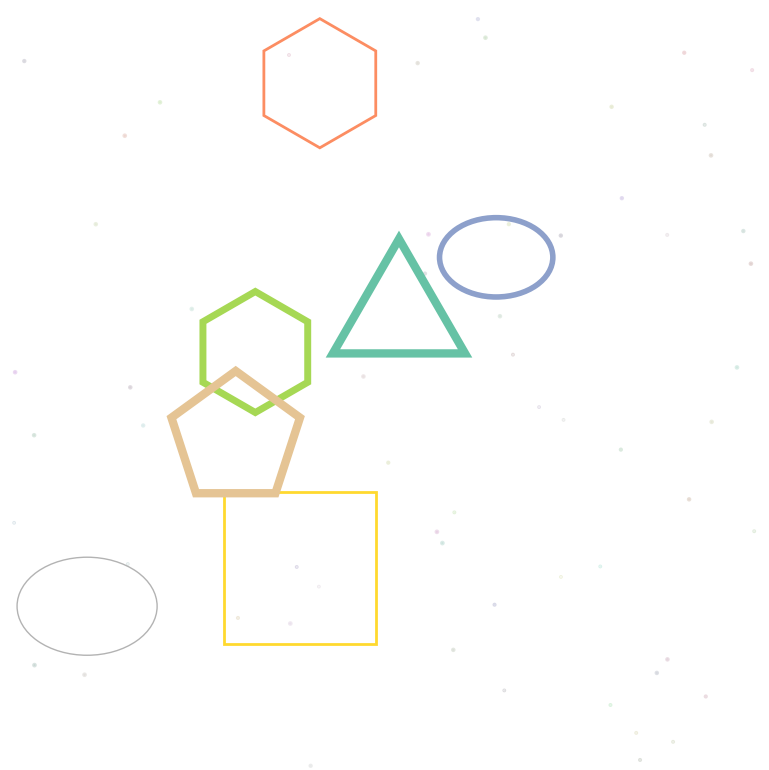[{"shape": "triangle", "thickness": 3, "radius": 0.5, "center": [0.518, 0.591]}, {"shape": "hexagon", "thickness": 1, "radius": 0.42, "center": [0.415, 0.892]}, {"shape": "oval", "thickness": 2, "radius": 0.37, "center": [0.644, 0.666]}, {"shape": "hexagon", "thickness": 2.5, "radius": 0.39, "center": [0.332, 0.543]}, {"shape": "square", "thickness": 1, "radius": 0.49, "center": [0.39, 0.262]}, {"shape": "pentagon", "thickness": 3, "radius": 0.44, "center": [0.306, 0.43]}, {"shape": "oval", "thickness": 0.5, "radius": 0.45, "center": [0.113, 0.213]}]